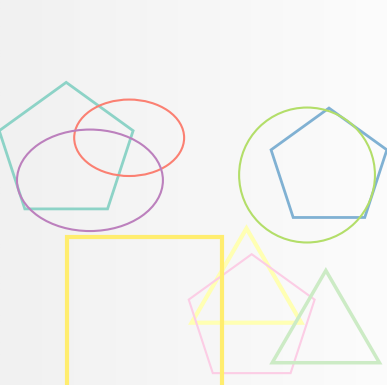[{"shape": "pentagon", "thickness": 2, "radius": 0.91, "center": [0.171, 0.604]}, {"shape": "triangle", "thickness": 3, "radius": 0.82, "center": [0.636, 0.243]}, {"shape": "oval", "thickness": 1.5, "radius": 0.71, "center": [0.333, 0.642]}, {"shape": "pentagon", "thickness": 2, "radius": 0.79, "center": [0.849, 0.562]}, {"shape": "circle", "thickness": 1.5, "radius": 0.88, "center": [0.792, 0.545]}, {"shape": "pentagon", "thickness": 1.5, "radius": 0.85, "center": [0.65, 0.169]}, {"shape": "oval", "thickness": 1.5, "radius": 0.94, "center": [0.232, 0.532]}, {"shape": "triangle", "thickness": 2.5, "radius": 0.8, "center": [0.841, 0.138]}, {"shape": "square", "thickness": 3, "radius": 1.0, "center": [0.373, 0.186]}]